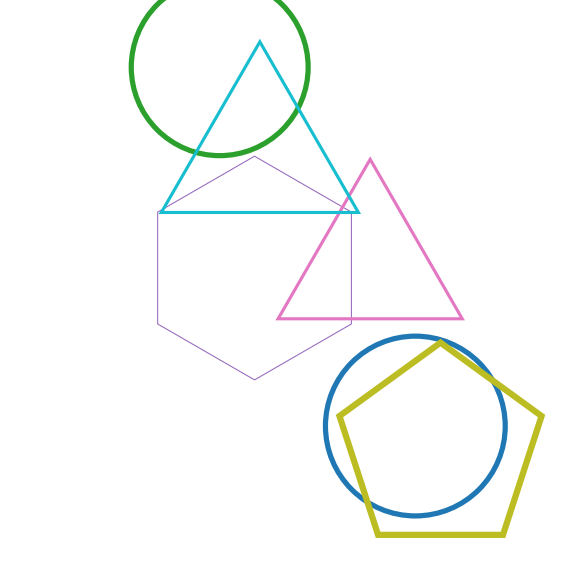[{"shape": "circle", "thickness": 2.5, "radius": 0.78, "center": [0.719, 0.261]}, {"shape": "circle", "thickness": 2.5, "radius": 0.77, "center": [0.38, 0.883]}, {"shape": "hexagon", "thickness": 0.5, "radius": 0.97, "center": [0.441, 0.535]}, {"shape": "triangle", "thickness": 1.5, "radius": 0.92, "center": [0.641, 0.539]}, {"shape": "pentagon", "thickness": 3, "radius": 0.92, "center": [0.763, 0.222]}, {"shape": "triangle", "thickness": 1.5, "radius": 0.98, "center": [0.45, 0.73]}]